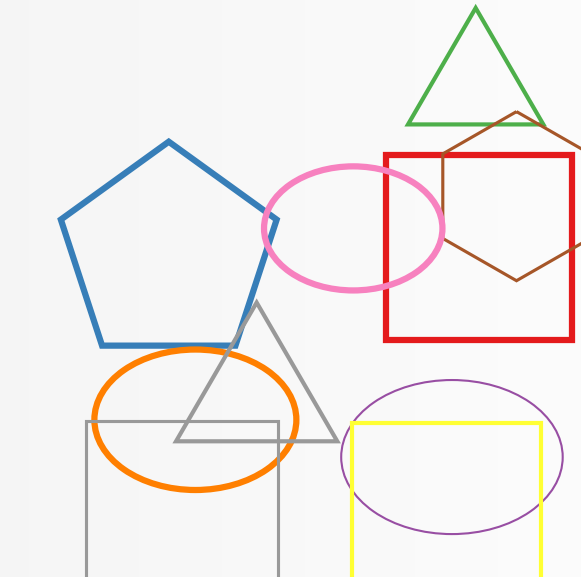[{"shape": "square", "thickness": 3, "radius": 0.8, "center": [0.824, 0.57]}, {"shape": "pentagon", "thickness": 3, "radius": 0.98, "center": [0.29, 0.559]}, {"shape": "triangle", "thickness": 2, "radius": 0.67, "center": [0.818, 0.851]}, {"shape": "oval", "thickness": 1, "radius": 0.95, "center": [0.778, 0.208]}, {"shape": "oval", "thickness": 3, "radius": 0.87, "center": [0.336, 0.272]}, {"shape": "square", "thickness": 2, "radius": 0.81, "center": [0.768, 0.104]}, {"shape": "hexagon", "thickness": 1.5, "radius": 0.73, "center": [0.889, 0.659]}, {"shape": "oval", "thickness": 3, "radius": 0.77, "center": [0.608, 0.604]}, {"shape": "square", "thickness": 1.5, "radius": 0.83, "center": [0.312, 0.105]}, {"shape": "triangle", "thickness": 2, "radius": 0.8, "center": [0.442, 0.315]}]